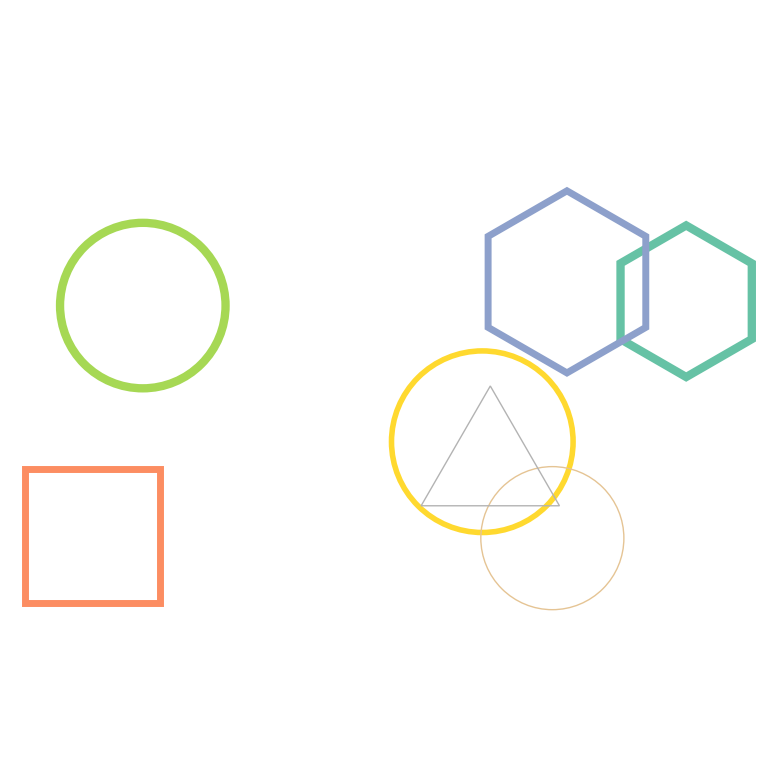[{"shape": "hexagon", "thickness": 3, "radius": 0.49, "center": [0.891, 0.609]}, {"shape": "square", "thickness": 2.5, "radius": 0.44, "center": [0.12, 0.303]}, {"shape": "hexagon", "thickness": 2.5, "radius": 0.59, "center": [0.736, 0.634]}, {"shape": "circle", "thickness": 3, "radius": 0.54, "center": [0.185, 0.603]}, {"shape": "circle", "thickness": 2, "radius": 0.59, "center": [0.626, 0.426]}, {"shape": "circle", "thickness": 0.5, "radius": 0.46, "center": [0.717, 0.301]}, {"shape": "triangle", "thickness": 0.5, "radius": 0.52, "center": [0.637, 0.395]}]